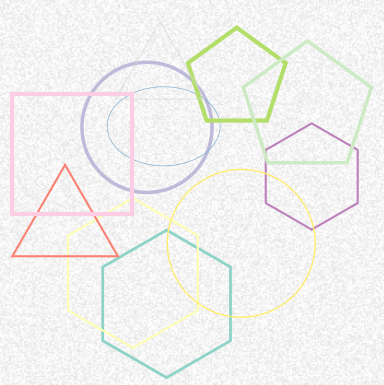[{"shape": "hexagon", "thickness": 2, "radius": 0.96, "center": [0.433, 0.211]}, {"shape": "hexagon", "thickness": 1.5, "radius": 0.97, "center": [0.345, 0.291]}, {"shape": "circle", "thickness": 2.5, "radius": 0.85, "center": [0.382, 0.669]}, {"shape": "triangle", "thickness": 1.5, "radius": 0.79, "center": [0.169, 0.414]}, {"shape": "oval", "thickness": 0.5, "radius": 0.73, "center": [0.425, 0.672]}, {"shape": "pentagon", "thickness": 3, "radius": 0.67, "center": [0.615, 0.795]}, {"shape": "square", "thickness": 3, "radius": 0.78, "center": [0.187, 0.6]}, {"shape": "triangle", "thickness": 0.5, "radius": 0.67, "center": [0.416, 0.81]}, {"shape": "hexagon", "thickness": 1.5, "radius": 0.69, "center": [0.81, 0.542]}, {"shape": "pentagon", "thickness": 2.5, "radius": 0.88, "center": [0.799, 0.719]}, {"shape": "circle", "thickness": 1, "radius": 0.96, "center": [0.627, 0.368]}]